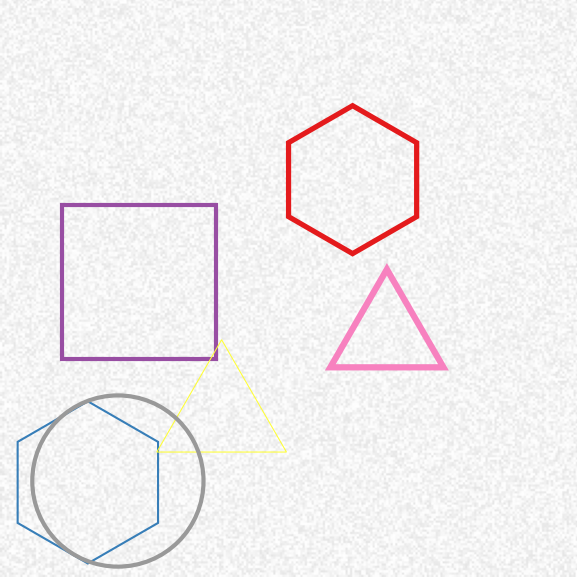[{"shape": "hexagon", "thickness": 2.5, "radius": 0.64, "center": [0.611, 0.688]}, {"shape": "hexagon", "thickness": 1, "radius": 0.7, "center": [0.152, 0.164]}, {"shape": "square", "thickness": 2, "radius": 0.67, "center": [0.241, 0.511]}, {"shape": "triangle", "thickness": 0.5, "radius": 0.65, "center": [0.384, 0.281]}, {"shape": "triangle", "thickness": 3, "radius": 0.57, "center": [0.67, 0.42]}, {"shape": "circle", "thickness": 2, "radius": 0.74, "center": [0.204, 0.166]}]